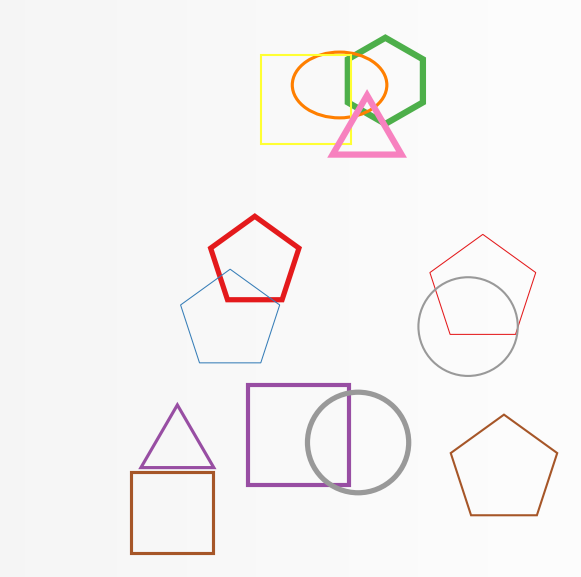[{"shape": "pentagon", "thickness": 2.5, "radius": 0.4, "center": [0.438, 0.545]}, {"shape": "pentagon", "thickness": 0.5, "radius": 0.48, "center": [0.831, 0.498]}, {"shape": "pentagon", "thickness": 0.5, "radius": 0.45, "center": [0.396, 0.443]}, {"shape": "hexagon", "thickness": 3, "radius": 0.37, "center": [0.663, 0.859]}, {"shape": "triangle", "thickness": 1.5, "radius": 0.36, "center": [0.305, 0.226]}, {"shape": "square", "thickness": 2, "radius": 0.43, "center": [0.513, 0.246]}, {"shape": "oval", "thickness": 1.5, "radius": 0.41, "center": [0.584, 0.852]}, {"shape": "square", "thickness": 1, "radius": 0.38, "center": [0.526, 0.827]}, {"shape": "pentagon", "thickness": 1, "radius": 0.48, "center": [0.867, 0.185]}, {"shape": "square", "thickness": 1.5, "radius": 0.35, "center": [0.296, 0.112]}, {"shape": "triangle", "thickness": 3, "radius": 0.34, "center": [0.632, 0.766]}, {"shape": "circle", "thickness": 2.5, "radius": 0.44, "center": [0.616, 0.233]}, {"shape": "circle", "thickness": 1, "radius": 0.43, "center": [0.805, 0.434]}]